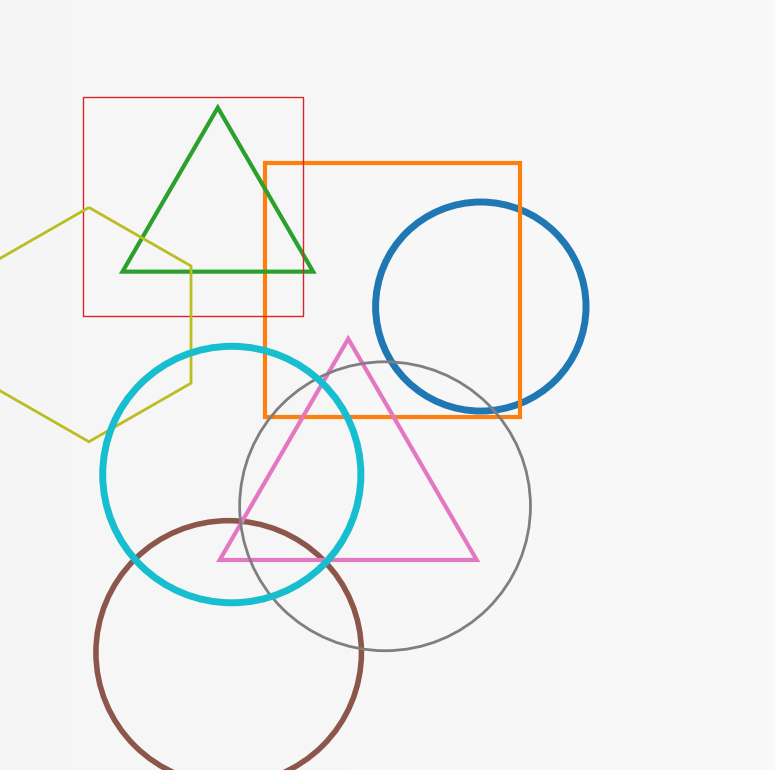[{"shape": "circle", "thickness": 2.5, "radius": 0.68, "center": [0.62, 0.602]}, {"shape": "square", "thickness": 1.5, "radius": 0.82, "center": [0.506, 0.623]}, {"shape": "triangle", "thickness": 1.5, "radius": 0.71, "center": [0.281, 0.718]}, {"shape": "square", "thickness": 0.5, "radius": 0.71, "center": [0.249, 0.732]}, {"shape": "circle", "thickness": 2, "radius": 0.86, "center": [0.295, 0.153]}, {"shape": "triangle", "thickness": 1.5, "radius": 0.96, "center": [0.449, 0.368]}, {"shape": "circle", "thickness": 1, "radius": 0.94, "center": [0.497, 0.343]}, {"shape": "hexagon", "thickness": 1, "radius": 0.76, "center": [0.115, 0.578]}, {"shape": "circle", "thickness": 2.5, "radius": 0.83, "center": [0.299, 0.384]}]